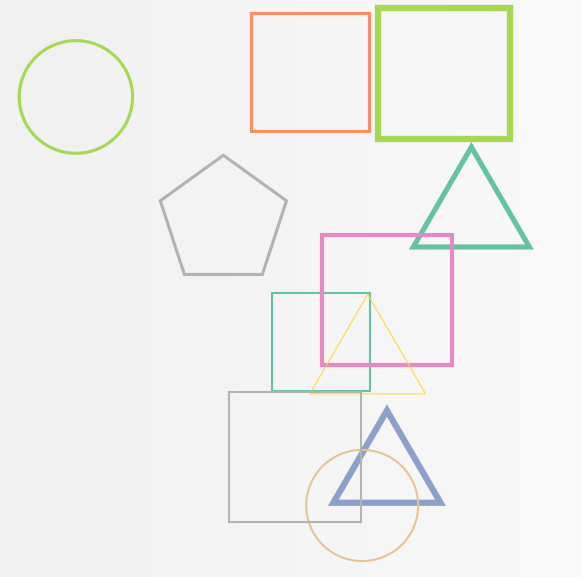[{"shape": "triangle", "thickness": 2.5, "radius": 0.58, "center": [0.811, 0.629]}, {"shape": "square", "thickness": 1, "radius": 0.42, "center": [0.553, 0.407]}, {"shape": "square", "thickness": 1.5, "radius": 0.51, "center": [0.533, 0.874]}, {"shape": "triangle", "thickness": 3, "radius": 0.53, "center": [0.666, 0.182]}, {"shape": "square", "thickness": 2, "radius": 0.56, "center": [0.666, 0.479]}, {"shape": "circle", "thickness": 1.5, "radius": 0.49, "center": [0.131, 0.831]}, {"shape": "square", "thickness": 3, "radius": 0.57, "center": [0.764, 0.872]}, {"shape": "triangle", "thickness": 0.5, "radius": 0.57, "center": [0.633, 0.375]}, {"shape": "circle", "thickness": 1, "radius": 0.48, "center": [0.623, 0.124]}, {"shape": "square", "thickness": 1, "radius": 0.57, "center": [0.507, 0.208]}, {"shape": "pentagon", "thickness": 1.5, "radius": 0.57, "center": [0.384, 0.616]}]